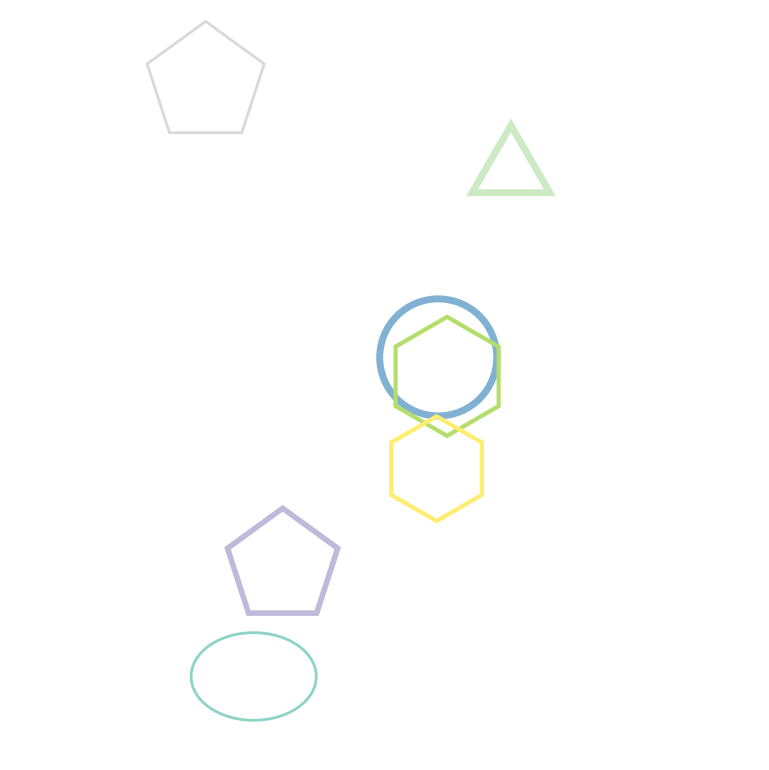[{"shape": "oval", "thickness": 1, "radius": 0.41, "center": [0.329, 0.121]}, {"shape": "pentagon", "thickness": 2, "radius": 0.38, "center": [0.367, 0.265]}, {"shape": "circle", "thickness": 2.5, "radius": 0.38, "center": [0.569, 0.536]}, {"shape": "hexagon", "thickness": 1.5, "radius": 0.39, "center": [0.581, 0.511]}, {"shape": "pentagon", "thickness": 1, "radius": 0.4, "center": [0.267, 0.892]}, {"shape": "triangle", "thickness": 2.5, "radius": 0.29, "center": [0.664, 0.779]}, {"shape": "hexagon", "thickness": 1.5, "radius": 0.34, "center": [0.567, 0.391]}]